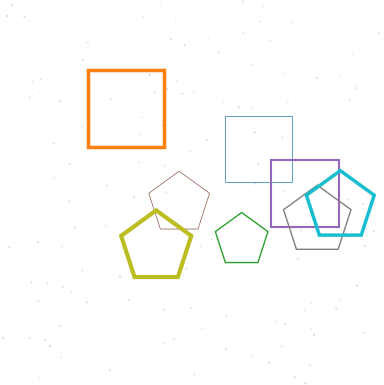[{"shape": "square", "thickness": 0.5, "radius": 0.43, "center": [0.672, 0.613]}, {"shape": "square", "thickness": 2.5, "radius": 0.5, "center": [0.328, 0.718]}, {"shape": "pentagon", "thickness": 1, "radius": 0.36, "center": [0.628, 0.376]}, {"shape": "square", "thickness": 1.5, "radius": 0.44, "center": [0.792, 0.496]}, {"shape": "pentagon", "thickness": 0.5, "radius": 0.42, "center": [0.465, 0.472]}, {"shape": "pentagon", "thickness": 1, "radius": 0.46, "center": [0.824, 0.427]}, {"shape": "pentagon", "thickness": 3, "radius": 0.48, "center": [0.406, 0.358]}, {"shape": "pentagon", "thickness": 2.5, "radius": 0.46, "center": [0.884, 0.464]}]